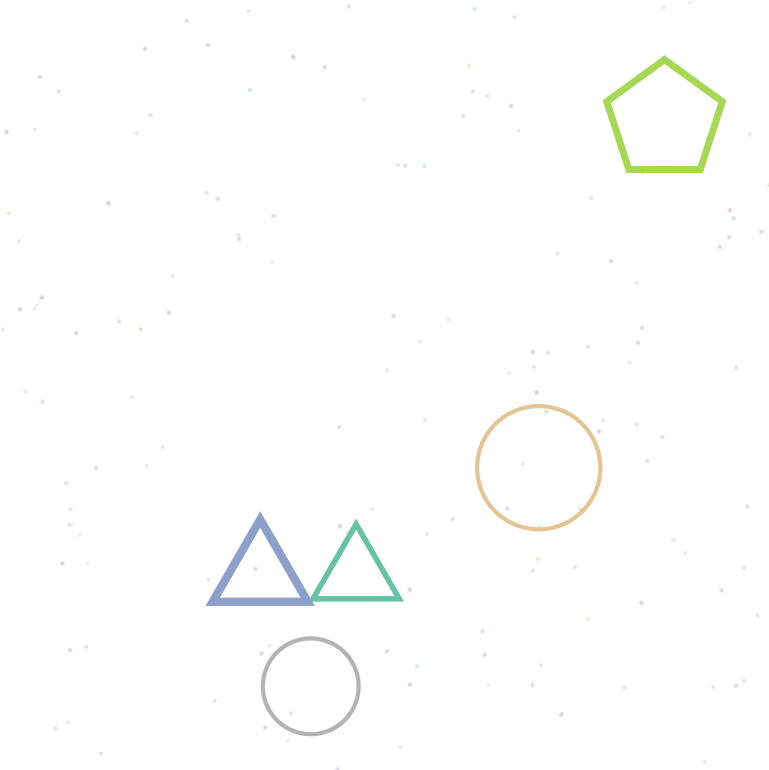[{"shape": "triangle", "thickness": 2, "radius": 0.32, "center": [0.463, 0.255]}, {"shape": "triangle", "thickness": 3, "radius": 0.36, "center": [0.338, 0.254]}, {"shape": "pentagon", "thickness": 2.5, "radius": 0.39, "center": [0.863, 0.844]}, {"shape": "circle", "thickness": 1.5, "radius": 0.4, "center": [0.7, 0.393]}, {"shape": "circle", "thickness": 1.5, "radius": 0.31, "center": [0.404, 0.109]}]